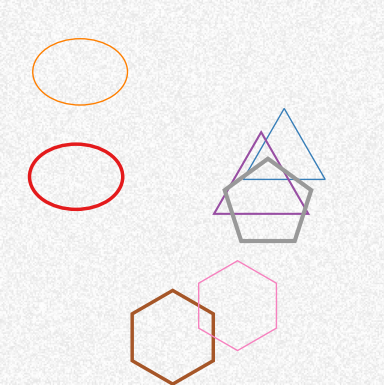[{"shape": "oval", "thickness": 2.5, "radius": 0.61, "center": [0.198, 0.541]}, {"shape": "triangle", "thickness": 1, "radius": 0.61, "center": [0.738, 0.595]}, {"shape": "triangle", "thickness": 1.5, "radius": 0.71, "center": [0.678, 0.515]}, {"shape": "oval", "thickness": 1, "radius": 0.62, "center": [0.208, 0.813]}, {"shape": "hexagon", "thickness": 2.5, "radius": 0.61, "center": [0.449, 0.124]}, {"shape": "hexagon", "thickness": 1, "radius": 0.58, "center": [0.617, 0.206]}, {"shape": "pentagon", "thickness": 3, "radius": 0.59, "center": [0.696, 0.47]}]